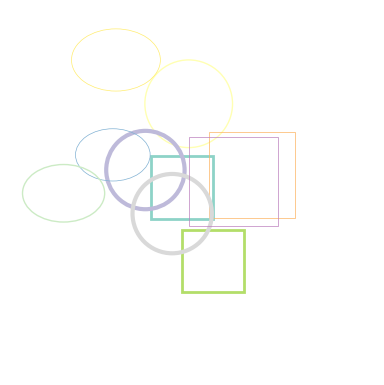[{"shape": "square", "thickness": 2, "radius": 0.4, "center": [0.473, 0.513]}, {"shape": "circle", "thickness": 1, "radius": 0.57, "center": [0.49, 0.73]}, {"shape": "circle", "thickness": 3, "radius": 0.51, "center": [0.378, 0.558]}, {"shape": "oval", "thickness": 0.5, "radius": 0.48, "center": [0.293, 0.598]}, {"shape": "square", "thickness": 0.5, "radius": 0.56, "center": [0.655, 0.545]}, {"shape": "square", "thickness": 2, "radius": 0.4, "center": [0.554, 0.322]}, {"shape": "circle", "thickness": 3, "radius": 0.52, "center": [0.447, 0.445]}, {"shape": "square", "thickness": 0.5, "radius": 0.58, "center": [0.606, 0.529]}, {"shape": "oval", "thickness": 1, "radius": 0.53, "center": [0.165, 0.498]}, {"shape": "oval", "thickness": 0.5, "radius": 0.58, "center": [0.301, 0.844]}]